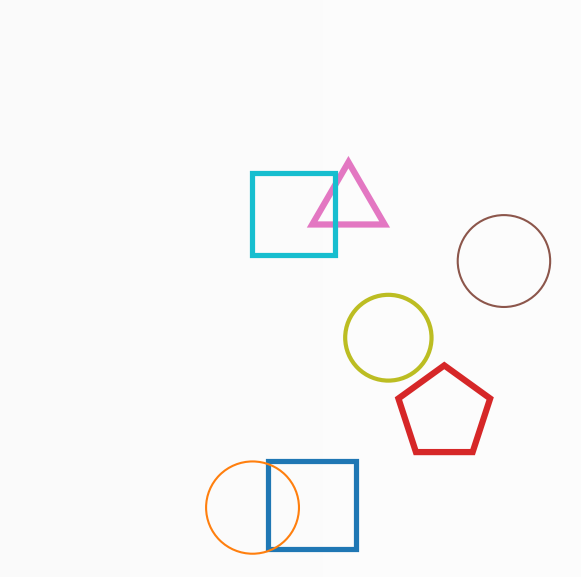[{"shape": "square", "thickness": 2.5, "radius": 0.38, "center": [0.537, 0.124]}, {"shape": "circle", "thickness": 1, "radius": 0.4, "center": [0.434, 0.12]}, {"shape": "pentagon", "thickness": 3, "radius": 0.41, "center": [0.764, 0.283]}, {"shape": "circle", "thickness": 1, "radius": 0.4, "center": [0.867, 0.547]}, {"shape": "triangle", "thickness": 3, "radius": 0.36, "center": [0.599, 0.646]}, {"shape": "circle", "thickness": 2, "radius": 0.37, "center": [0.668, 0.414]}, {"shape": "square", "thickness": 2.5, "radius": 0.36, "center": [0.506, 0.628]}]